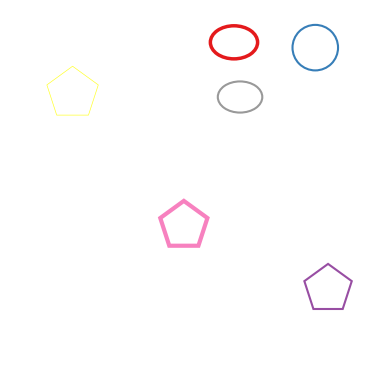[{"shape": "oval", "thickness": 2.5, "radius": 0.31, "center": [0.608, 0.89]}, {"shape": "circle", "thickness": 1.5, "radius": 0.3, "center": [0.819, 0.876]}, {"shape": "pentagon", "thickness": 1.5, "radius": 0.32, "center": [0.852, 0.25]}, {"shape": "pentagon", "thickness": 0.5, "radius": 0.35, "center": [0.189, 0.758]}, {"shape": "pentagon", "thickness": 3, "radius": 0.32, "center": [0.478, 0.414]}, {"shape": "oval", "thickness": 1.5, "radius": 0.29, "center": [0.624, 0.748]}]